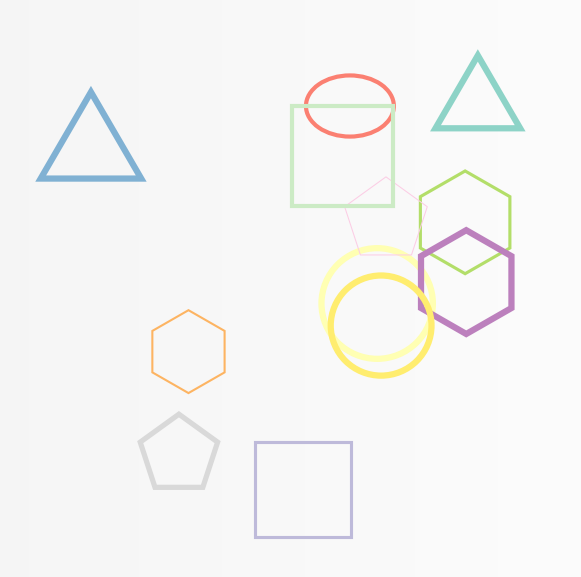[{"shape": "triangle", "thickness": 3, "radius": 0.42, "center": [0.822, 0.819]}, {"shape": "circle", "thickness": 3, "radius": 0.48, "center": [0.649, 0.474]}, {"shape": "square", "thickness": 1.5, "radius": 0.41, "center": [0.521, 0.152]}, {"shape": "oval", "thickness": 2, "radius": 0.38, "center": [0.602, 0.816]}, {"shape": "triangle", "thickness": 3, "radius": 0.5, "center": [0.156, 0.74]}, {"shape": "hexagon", "thickness": 1, "radius": 0.36, "center": [0.324, 0.39]}, {"shape": "hexagon", "thickness": 1.5, "radius": 0.44, "center": [0.8, 0.614]}, {"shape": "pentagon", "thickness": 0.5, "radius": 0.37, "center": [0.664, 0.618]}, {"shape": "pentagon", "thickness": 2.5, "radius": 0.35, "center": [0.308, 0.212]}, {"shape": "hexagon", "thickness": 3, "radius": 0.45, "center": [0.802, 0.511]}, {"shape": "square", "thickness": 2, "radius": 0.43, "center": [0.589, 0.728]}, {"shape": "circle", "thickness": 3, "radius": 0.43, "center": [0.656, 0.435]}]